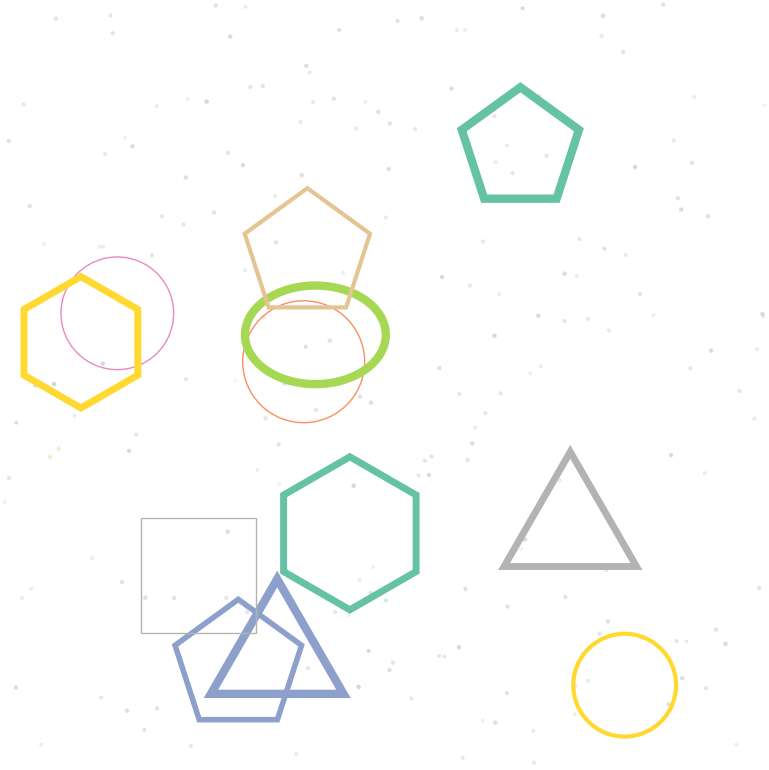[{"shape": "pentagon", "thickness": 3, "radius": 0.4, "center": [0.676, 0.807]}, {"shape": "hexagon", "thickness": 2.5, "radius": 0.5, "center": [0.454, 0.307]}, {"shape": "circle", "thickness": 0.5, "radius": 0.4, "center": [0.394, 0.53]}, {"shape": "triangle", "thickness": 3, "radius": 0.5, "center": [0.36, 0.149]}, {"shape": "pentagon", "thickness": 2, "radius": 0.43, "center": [0.309, 0.135]}, {"shape": "circle", "thickness": 0.5, "radius": 0.37, "center": [0.152, 0.593]}, {"shape": "oval", "thickness": 3, "radius": 0.46, "center": [0.41, 0.565]}, {"shape": "hexagon", "thickness": 2.5, "radius": 0.43, "center": [0.105, 0.555]}, {"shape": "circle", "thickness": 1.5, "radius": 0.33, "center": [0.811, 0.11]}, {"shape": "pentagon", "thickness": 1.5, "radius": 0.43, "center": [0.399, 0.67]}, {"shape": "square", "thickness": 0.5, "radius": 0.37, "center": [0.258, 0.252]}, {"shape": "triangle", "thickness": 2.5, "radius": 0.5, "center": [0.741, 0.314]}]